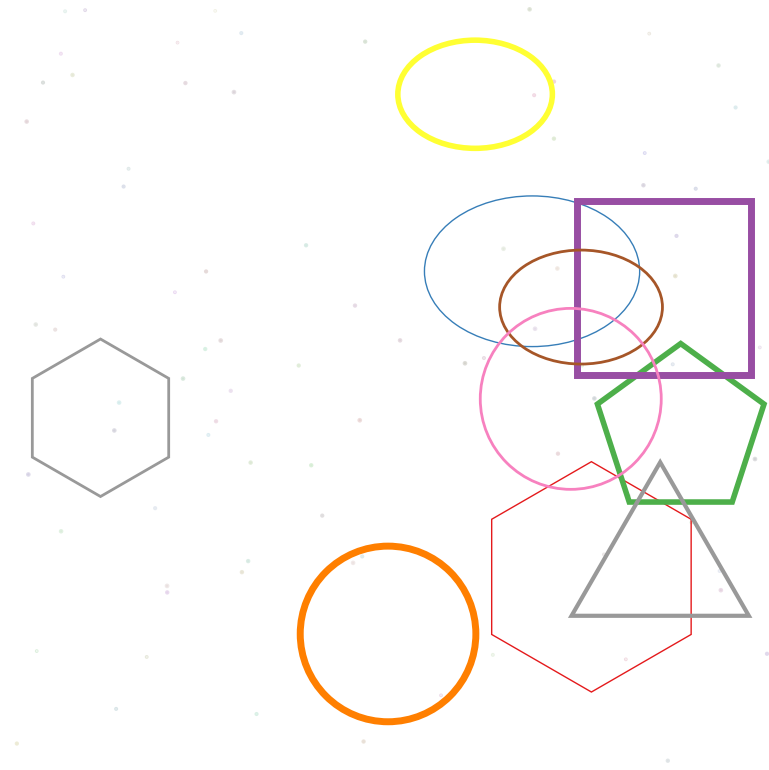[{"shape": "hexagon", "thickness": 0.5, "radius": 0.75, "center": [0.768, 0.251]}, {"shape": "oval", "thickness": 0.5, "radius": 0.7, "center": [0.691, 0.648]}, {"shape": "pentagon", "thickness": 2, "radius": 0.57, "center": [0.884, 0.44]}, {"shape": "square", "thickness": 2.5, "radius": 0.56, "center": [0.862, 0.626]}, {"shape": "circle", "thickness": 2.5, "radius": 0.57, "center": [0.504, 0.177]}, {"shape": "oval", "thickness": 2, "radius": 0.5, "center": [0.617, 0.878]}, {"shape": "oval", "thickness": 1, "radius": 0.53, "center": [0.755, 0.601]}, {"shape": "circle", "thickness": 1, "radius": 0.59, "center": [0.741, 0.482]}, {"shape": "hexagon", "thickness": 1, "radius": 0.51, "center": [0.131, 0.457]}, {"shape": "triangle", "thickness": 1.5, "radius": 0.66, "center": [0.857, 0.267]}]